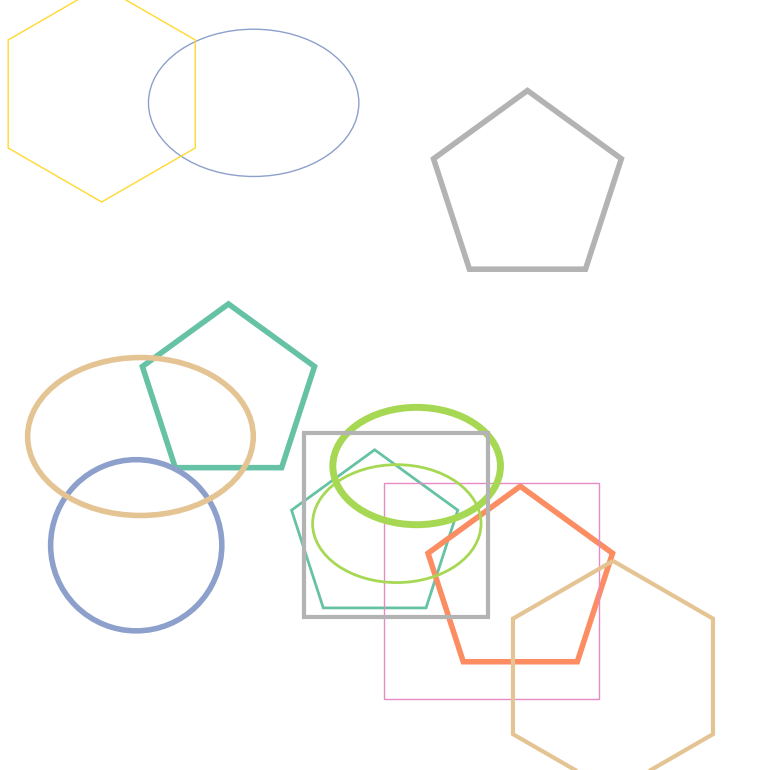[{"shape": "pentagon", "thickness": 2, "radius": 0.59, "center": [0.297, 0.488]}, {"shape": "pentagon", "thickness": 1, "radius": 0.57, "center": [0.487, 0.302]}, {"shape": "pentagon", "thickness": 2, "radius": 0.63, "center": [0.676, 0.243]}, {"shape": "oval", "thickness": 0.5, "radius": 0.68, "center": [0.329, 0.866]}, {"shape": "circle", "thickness": 2, "radius": 0.56, "center": [0.177, 0.292]}, {"shape": "square", "thickness": 0.5, "radius": 0.7, "center": [0.638, 0.233]}, {"shape": "oval", "thickness": 2.5, "radius": 0.54, "center": [0.541, 0.395]}, {"shape": "oval", "thickness": 1, "radius": 0.55, "center": [0.515, 0.32]}, {"shape": "hexagon", "thickness": 0.5, "radius": 0.7, "center": [0.132, 0.878]}, {"shape": "oval", "thickness": 2, "radius": 0.73, "center": [0.182, 0.433]}, {"shape": "hexagon", "thickness": 1.5, "radius": 0.75, "center": [0.796, 0.122]}, {"shape": "square", "thickness": 1.5, "radius": 0.6, "center": [0.515, 0.318]}, {"shape": "pentagon", "thickness": 2, "radius": 0.64, "center": [0.685, 0.754]}]